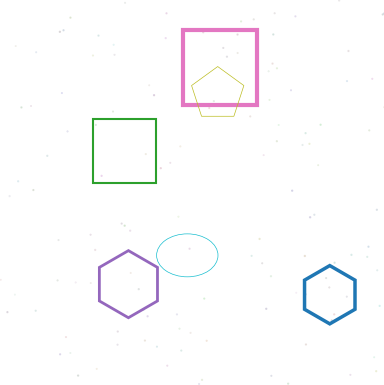[{"shape": "hexagon", "thickness": 2.5, "radius": 0.38, "center": [0.857, 0.234]}, {"shape": "square", "thickness": 1.5, "radius": 0.41, "center": [0.324, 0.608]}, {"shape": "hexagon", "thickness": 2, "radius": 0.44, "center": [0.334, 0.262]}, {"shape": "square", "thickness": 3, "radius": 0.48, "center": [0.571, 0.825]}, {"shape": "pentagon", "thickness": 0.5, "radius": 0.36, "center": [0.565, 0.756]}, {"shape": "oval", "thickness": 0.5, "radius": 0.4, "center": [0.486, 0.337]}]